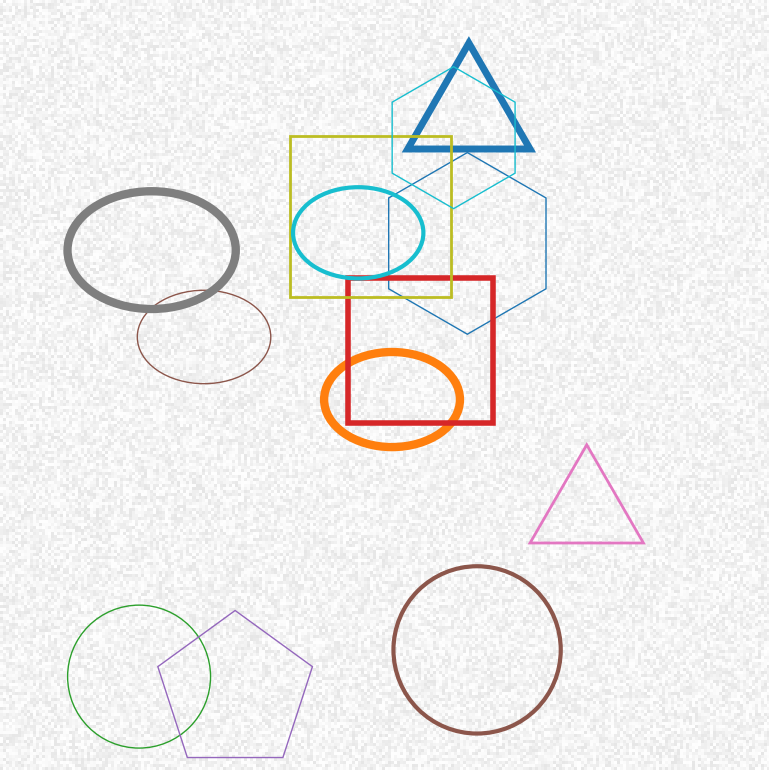[{"shape": "hexagon", "thickness": 0.5, "radius": 0.59, "center": [0.607, 0.684]}, {"shape": "triangle", "thickness": 2.5, "radius": 0.46, "center": [0.609, 0.852]}, {"shape": "oval", "thickness": 3, "radius": 0.44, "center": [0.509, 0.481]}, {"shape": "circle", "thickness": 0.5, "radius": 0.46, "center": [0.181, 0.121]}, {"shape": "square", "thickness": 2, "radius": 0.47, "center": [0.546, 0.545]}, {"shape": "pentagon", "thickness": 0.5, "radius": 0.53, "center": [0.305, 0.102]}, {"shape": "oval", "thickness": 0.5, "radius": 0.43, "center": [0.265, 0.562]}, {"shape": "circle", "thickness": 1.5, "radius": 0.54, "center": [0.62, 0.156]}, {"shape": "triangle", "thickness": 1, "radius": 0.43, "center": [0.762, 0.337]}, {"shape": "oval", "thickness": 3, "radius": 0.55, "center": [0.197, 0.675]}, {"shape": "square", "thickness": 1, "radius": 0.52, "center": [0.482, 0.719]}, {"shape": "oval", "thickness": 1.5, "radius": 0.42, "center": [0.465, 0.698]}, {"shape": "hexagon", "thickness": 0.5, "radius": 0.46, "center": [0.589, 0.821]}]